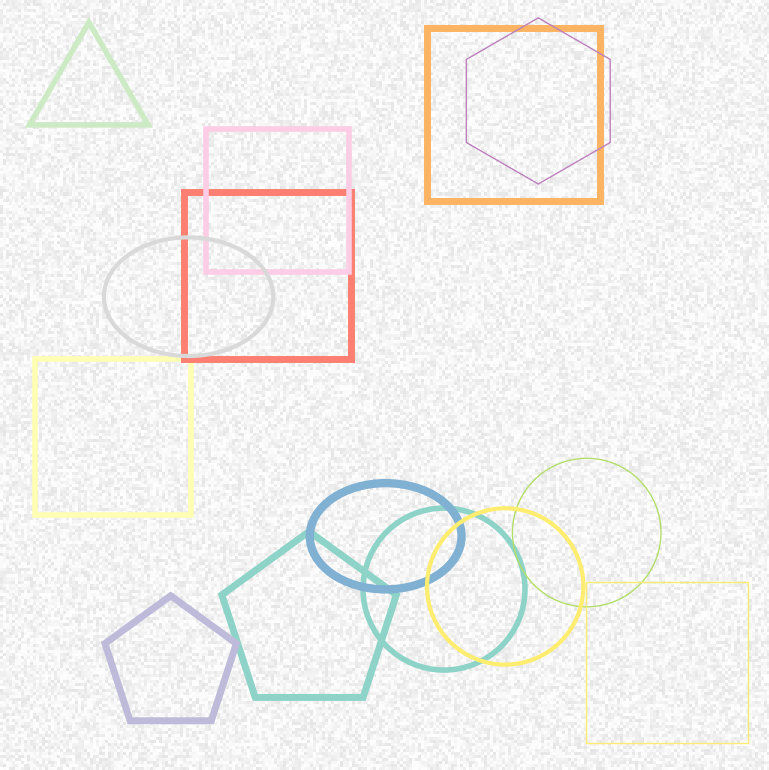[{"shape": "circle", "thickness": 2, "radius": 0.53, "center": [0.577, 0.235]}, {"shape": "pentagon", "thickness": 2.5, "radius": 0.6, "center": [0.401, 0.191]}, {"shape": "square", "thickness": 2, "radius": 0.5, "center": [0.147, 0.432]}, {"shape": "pentagon", "thickness": 2.5, "radius": 0.45, "center": [0.222, 0.137]}, {"shape": "square", "thickness": 2.5, "radius": 0.54, "center": [0.347, 0.642]}, {"shape": "oval", "thickness": 3, "radius": 0.49, "center": [0.501, 0.304]}, {"shape": "square", "thickness": 2.5, "radius": 0.56, "center": [0.667, 0.851]}, {"shape": "circle", "thickness": 0.5, "radius": 0.48, "center": [0.762, 0.308]}, {"shape": "square", "thickness": 2, "radius": 0.46, "center": [0.36, 0.739]}, {"shape": "oval", "thickness": 1.5, "radius": 0.55, "center": [0.245, 0.615]}, {"shape": "hexagon", "thickness": 0.5, "radius": 0.54, "center": [0.699, 0.869]}, {"shape": "triangle", "thickness": 2, "radius": 0.44, "center": [0.115, 0.882]}, {"shape": "square", "thickness": 0.5, "radius": 0.52, "center": [0.866, 0.14]}, {"shape": "circle", "thickness": 1.5, "radius": 0.51, "center": [0.656, 0.238]}]